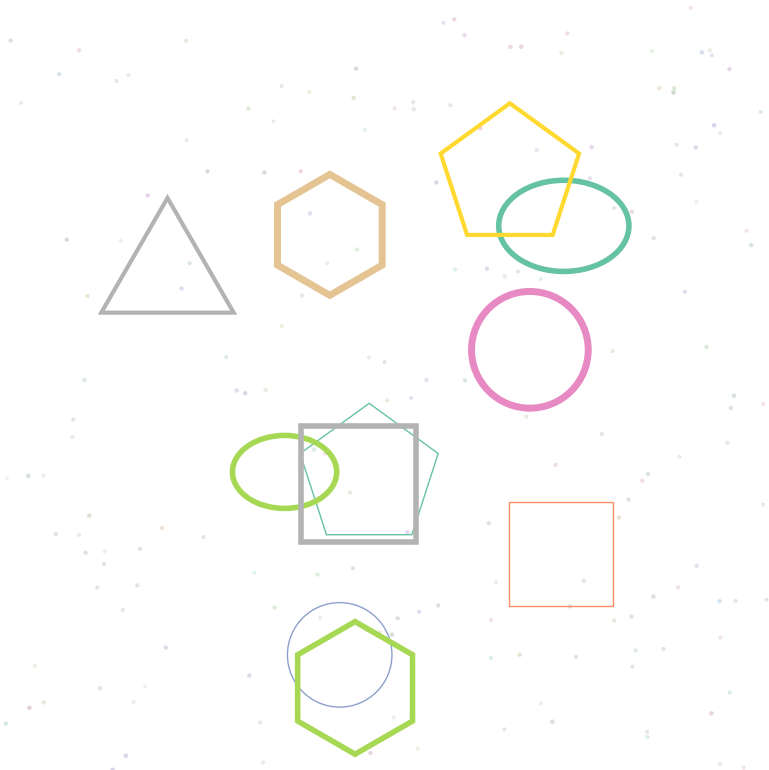[{"shape": "oval", "thickness": 2, "radius": 0.42, "center": [0.732, 0.707]}, {"shape": "pentagon", "thickness": 0.5, "radius": 0.47, "center": [0.479, 0.382]}, {"shape": "square", "thickness": 0.5, "radius": 0.34, "center": [0.728, 0.281]}, {"shape": "circle", "thickness": 0.5, "radius": 0.34, "center": [0.441, 0.15]}, {"shape": "circle", "thickness": 2.5, "radius": 0.38, "center": [0.688, 0.546]}, {"shape": "hexagon", "thickness": 2, "radius": 0.43, "center": [0.461, 0.107]}, {"shape": "oval", "thickness": 2, "radius": 0.34, "center": [0.37, 0.387]}, {"shape": "pentagon", "thickness": 1.5, "radius": 0.47, "center": [0.662, 0.771]}, {"shape": "hexagon", "thickness": 2.5, "radius": 0.39, "center": [0.428, 0.695]}, {"shape": "triangle", "thickness": 1.5, "radius": 0.5, "center": [0.218, 0.644]}, {"shape": "square", "thickness": 2, "radius": 0.38, "center": [0.466, 0.371]}]